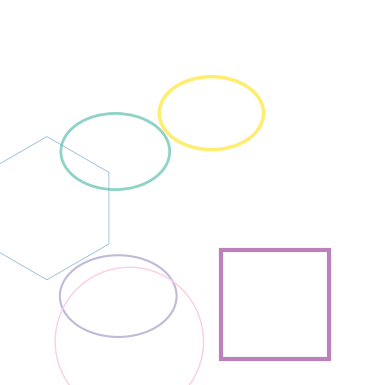[{"shape": "oval", "thickness": 2, "radius": 0.71, "center": [0.299, 0.606]}, {"shape": "oval", "thickness": 1.5, "radius": 0.76, "center": [0.307, 0.231]}, {"shape": "hexagon", "thickness": 0.5, "radius": 0.93, "center": [0.122, 0.459]}, {"shape": "circle", "thickness": 1, "radius": 0.96, "center": [0.336, 0.113]}, {"shape": "square", "thickness": 3, "radius": 0.71, "center": [0.714, 0.209]}, {"shape": "oval", "thickness": 2.5, "radius": 0.68, "center": [0.549, 0.706]}]